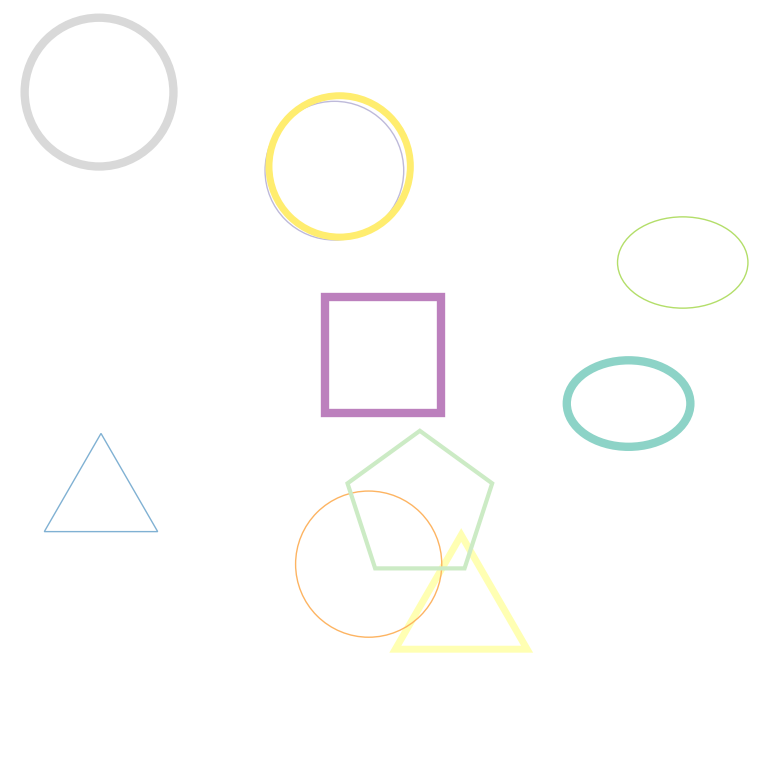[{"shape": "oval", "thickness": 3, "radius": 0.4, "center": [0.816, 0.476]}, {"shape": "triangle", "thickness": 2.5, "radius": 0.49, "center": [0.599, 0.206]}, {"shape": "circle", "thickness": 0.5, "radius": 0.45, "center": [0.434, 0.778]}, {"shape": "triangle", "thickness": 0.5, "radius": 0.43, "center": [0.131, 0.352]}, {"shape": "circle", "thickness": 0.5, "radius": 0.47, "center": [0.479, 0.267]}, {"shape": "oval", "thickness": 0.5, "radius": 0.42, "center": [0.887, 0.659]}, {"shape": "circle", "thickness": 3, "radius": 0.48, "center": [0.129, 0.88]}, {"shape": "square", "thickness": 3, "radius": 0.38, "center": [0.497, 0.539]}, {"shape": "pentagon", "thickness": 1.5, "radius": 0.49, "center": [0.545, 0.342]}, {"shape": "circle", "thickness": 2.5, "radius": 0.46, "center": [0.441, 0.784]}]